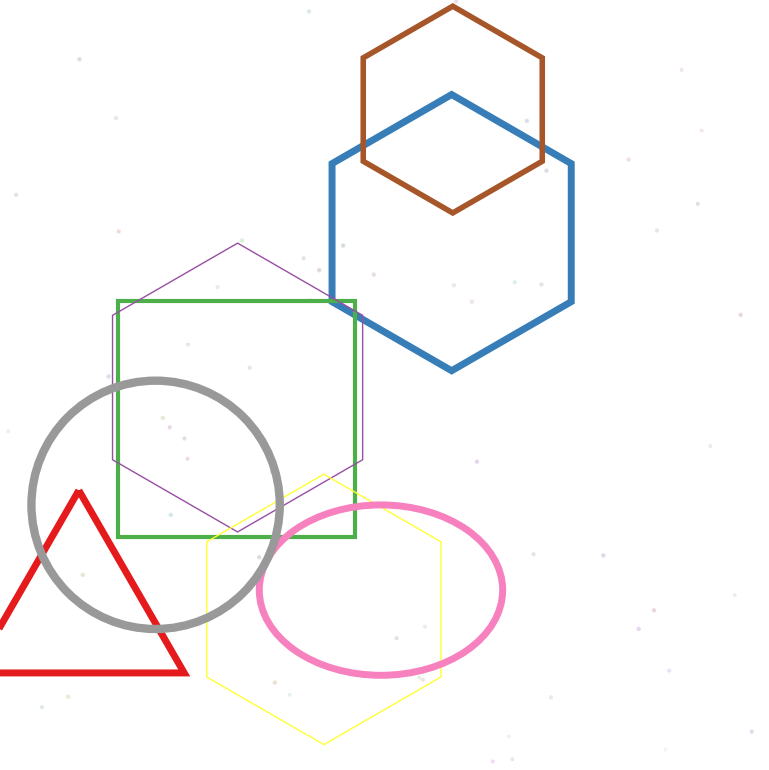[{"shape": "triangle", "thickness": 2.5, "radius": 0.79, "center": [0.102, 0.205]}, {"shape": "hexagon", "thickness": 2.5, "radius": 0.9, "center": [0.587, 0.698]}, {"shape": "square", "thickness": 1.5, "radius": 0.77, "center": [0.307, 0.456]}, {"shape": "hexagon", "thickness": 0.5, "radius": 0.94, "center": [0.309, 0.497]}, {"shape": "hexagon", "thickness": 0.5, "radius": 0.88, "center": [0.421, 0.209]}, {"shape": "hexagon", "thickness": 2, "radius": 0.67, "center": [0.588, 0.858]}, {"shape": "oval", "thickness": 2.5, "radius": 0.79, "center": [0.495, 0.234]}, {"shape": "circle", "thickness": 3, "radius": 0.81, "center": [0.202, 0.344]}]